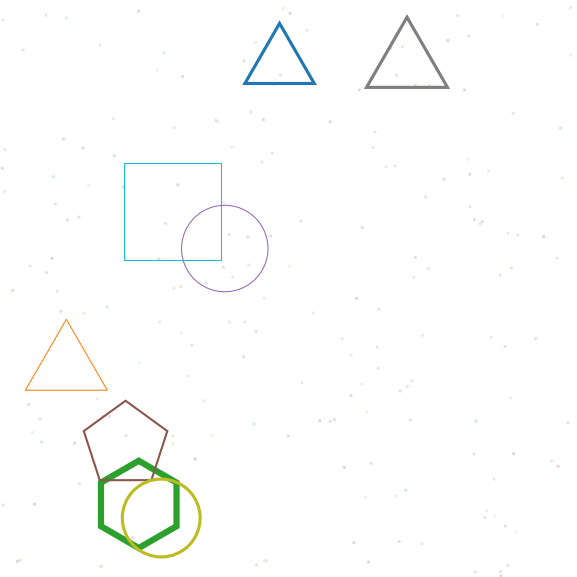[{"shape": "triangle", "thickness": 1.5, "radius": 0.35, "center": [0.484, 0.889]}, {"shape": "triangle", "thickness": 0.5, "radius": 0.41, "center": [0.115, 0.364]}, {"shape": "hexagon", "thickness": 3, "radius": 0.38, "center": [0.24, 0.126]}, {"shape": "circle", "thickness": 0.5, "radius": 0.37, "center": [0.389, 0.569]}, {"shape": "pentagon", "thickness": 1, "radius": 0.38, "center": [0.217, 0.229]}, {"shape": "triangle", "thickness": 1.5, "radius": 0.4, "center": [0.705, 0.888]}, {"shape": "circle", "thickness": 1.5, "radius": 0.34, "center": [0.279, 0.102]}, {"shape": "square", "thickness": 0.5, "radius": 0.42, "center": [0.299, 0.633]}]